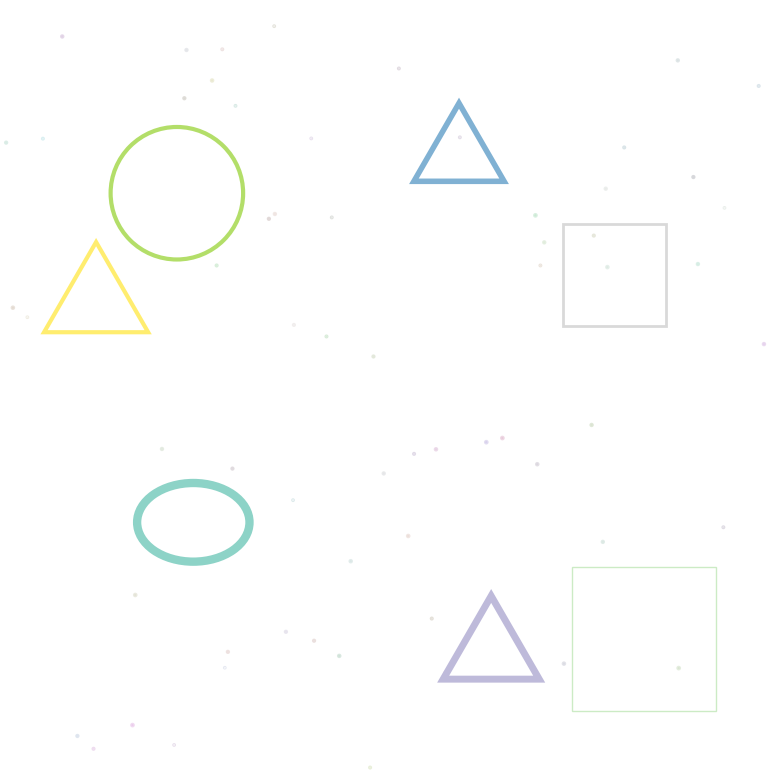[{"shape": "oval", "thickness": 3, "radius": 0.36, "center": [0.251, 0.322]}, {"shape": "triangle", "thickness": 2.5, "radius": 0.36, "center": [0.638, 0.154]}, {"shape": "triangle", "thickness": 2, "radius": 0.34, "center": [0.596, 0.798]}, {"shape": "circle", "thickness": 1.5, "radius": 0.43, "center": [0.23, 0.749]}, {"shape": "square", "thickness": 1, "radius": 0.33, "center": [0.798, 0.643]}, {"shape": "square", "thickness": 0.5, "radius": 0.47, "center": [0.837, 0.17]}, {"shape": "triangle", "thickness": 1.5, "radius": 0.39, "center": [0.125, 0.608]}]